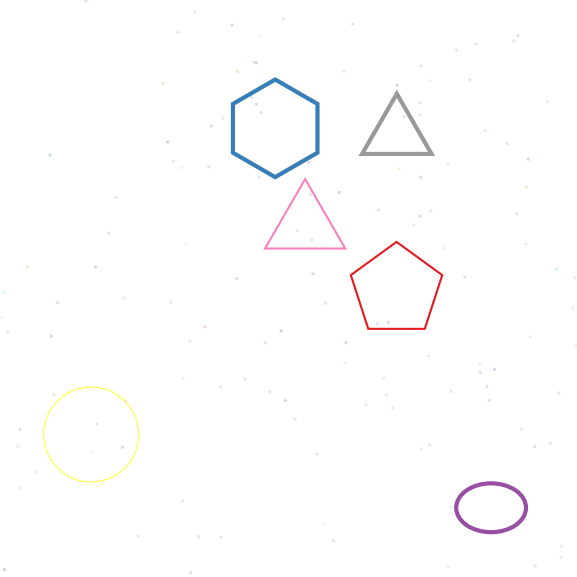[{"shape": "pentagon", "thickness": 1, "radius": 0.42, "center": [0.687, 0.497]}, {"shape": "hexagon", "thickness": 2, "radius": 0.42, "center": [0.477, 0.777]}, {"shape": "oval", "thickness": 2, "radius": 0.3, "center": [0.85, 0.12]}, {"shape": "circle", "thickness": 0.5, "radius": 0.41, "center": [0.158, 0.247]}, {"shape": "triangle", "thickness": 1, "radius": 0.4, "center": [0.528, 0.609]}, {"shape": "triangle", "thickness": 2, "radius": 0.35, "center": [0.687, 0.767]}]